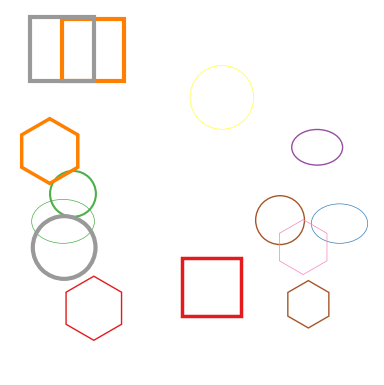[{"shape": "square", "thickness": 2.5, "radius": 0.38, "center": [0.55, 0.254]}, {"shape": "hexagon", "thickness": 1, "radius": 0.42, "center": [0.244, 0.199]}, {"shape": "oval", "thickness": 0.5, "radius": 0.37, "center": [0.882, 0.419]}, {"shape": "oval", "thickness": 0.5, "radius": 0.41, "center": [0.164, 0.425]}, {"shape": "circle", "thickness": 1.5, "radius": 0.3, "center": [0.19, 0.496]}, {"shape": "oval", "thickness": 1, "radius": 0.33, "center": [0.824, 0.617]}, {"shape": "square", "thickness": 3, "radius": 0.4, "center": [0.241, 0.871]}, {"shape": "hexagon", "thickness": 2.5, "radius": 0.42, "center": [0.129, 0.608]}, {"shape": "circle", "thickness": 0.5, "radius": 0.41, "center": [0.576, 0.747]}, {"shape": "circle", "thickness": 1, "radius": 0.32, "center": [0.727, 0.428]}, {"shape": "hexagon", "thickness": 1, "radius": 0.31, "center": [0.801, 0.21]}, {"shape": "hexagon", "thickness": 0.5, "radius": 0.36, "center": [0.787, 0.358]}, {"shape": "circle", "thickness": 3, "radius": 0.41, "center": [0.167, 0.357]}, {"shape": "square", "thickness": 3, "radius": 0.41, "center": [0.16, 0.873]}]